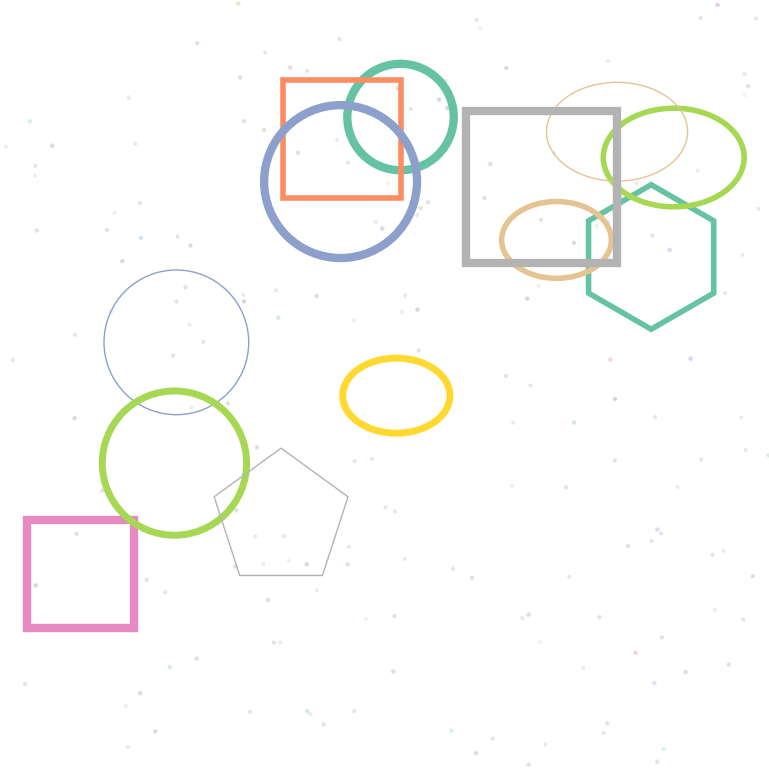[{"shape": "hexagon", "thickness": 2, "radius": 0.47, "center": [0.846, 0.666]}, {"shape": "circle", "thickness": 3, "radius": 0.35, "center": [0.52, 0.848]}, {"shape": "square", "thickness": 2, "radius": 0.38, "center": [0.445, 0.819]}, {"shape": "circle", "thickness": 3, "radius": 0.5, "center": [0.442, 0.764]}, {"shape": "circle", "thickness": 0.5, "radius": 0.47, "center": [0.229, 0.555]}, {"shape": "square", "thickness": 3, "radius": 0.35, "center": [0.104, 0.254]}, {"shape": "circle", "thickness": 2.5, "radius": 0.47, "center": [0.227, 0.399]}, {"shape": "oval", "thickness": 2, "radius": 0.46, "center": [0.875, 0.795]}, {"shape": "oval", "thickness": 2.5, "radius": 0.35, "center": [0.515, 0.486]}, {"shape": "oval", "thickness": 0.5, "radius": 0.46, "center": [0.801, 0.829]}, {"shape": "oval", "thickness": 2, "radius": 0.36, "center": [0.723, 0.688]}, {"shape": "pentagon", "thickness": 0.5, "radius": 0.46, "center": [0.365, 0.327]}, {"shape": "square", "thickness": 3, "radius": 0.49, "center": [0.703, 0.757]}]